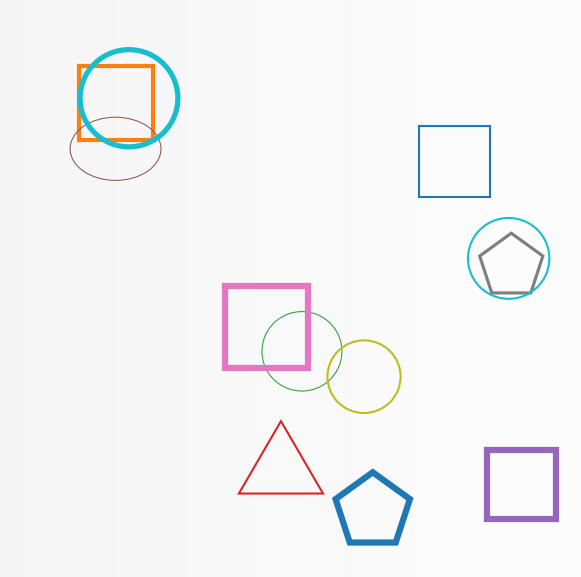[{"shape": "square", "thickness": 1, "radius": 0.3, "center": [0.782, 0.719]}, {"shape": "pentagon", "thickness": 3, "radius": 0.34, "center": [0.641, 0.114]}, {"shape": "square", "thickness": 2, "radius": 0.32, "center": [0.2, 0.821]}, {"shape": "circle", "thickness": 0.5, "radius": 0.34, "center": [0.519, 0.391]}, {"shape": "triangle", "thickness": 1, "radius": 0.42, "center": [0.483, 0.186]}, {"shape": "square", "thickness": 3, "radius": 0.3, "center": [0.898, 0.16]}, {"shape": "oval", "thickness": 0.5, "radius": 0.39, "center": [0.199, 0.741]}, {"shape": "square", "thickness": 3, "radius": 0.36, "center": [0.458, 0.433]}, {"shape": "pentagon", "thickness": 1.5, "radius": 0.29, "center": [0.88, 0.538]}, {"shape": "circle", "thickness": 1, "radius": 0.31, "center": [0.626, 0.347]}, {"shape": "circle", "thickness": 2.5, "radius": 0.42, "center": [0.222, 0.829]}, {"shape": "circle", "thickness": 1, "radius": 0.35, "center": [0.875, 0.552]}]